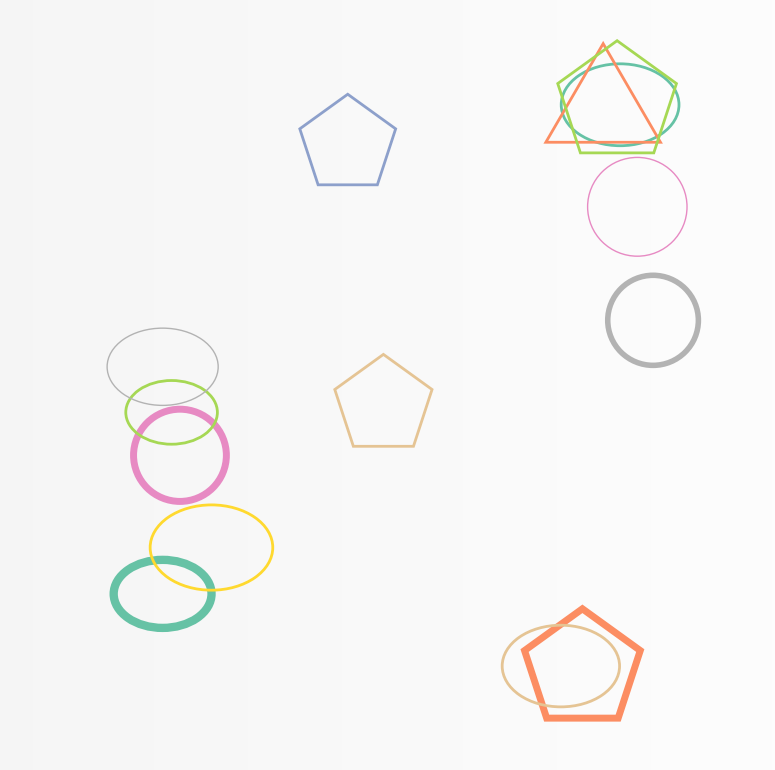[{"shape": "oval", "thickness": 1, "radius": 0.38, "center": [0.8, 0.864]}, {"shape": "oval", "thickness": 3, "radius": 0.32, "center": [0.21, 0.229]}, {"shape": "pentagon", "thickness": 2.5, "radius": 0.39, "center": [0.751, 0.131]}, {"shape": "triangle", "thickness": 1, "radius": 0.43, "center": [0.778, 0.858]}, {"shape": "pentagon", "thickness": 1, "radius": 0.33, "center": [0.449, 0.813]}, {"shape": "circle", "thickness": 0.5, "radius": 0.32, "center": [0.822, 0.731]}, {"shape": "circle", "thickness": 2.5, "radius": 0.3, "center": [0.232, 0.409]}, {"shape": "pentagon", "thickness": 1, "radius": 0.4, "center": [0.796, 0.867]}, {"shape": "oval", "thickness": 1, "radius": 0.3, "center": [0.221, 0.464]}, {"shape": "oval", "thickness": 1, "radius": 0.4, "center": [0.273, 0.289]}, {"shape": "pentagon", "thickness": 1, "radius": 0.33, "center": [0.495, 0.474]}, {"shape": "oval", "thickness": 1, "radius": 0.38, "center": [0.724, 0.135]}, {"shape": "circle", "thickness": 2, "radius": 0.29, "center": [0.843, 0.584]}, {"shape": "oval", "thickness": 0.5, "radius": 0.36, "center": [0.21, 0.524]}]